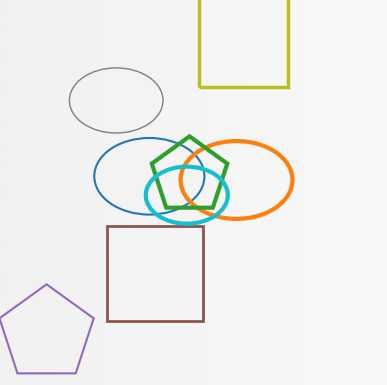[{"shape": "oval", "thickness": 1.5, "radius": 0.71, "center": [0.385, 0.542]}, {"shape": "oval", "thickness": 3, "radius": 0.72, "center": [0.61, 0.533]}, {"shape": "pentagon", "thickness": 3, "radius": 0.51, "center": [0.489, 0.543]}, {"shape": "pentagon", "thickness": 1.5, "radius": 0.64, "center": [0.12, 0.134]}, {"shape": "square", "thickness": 2, "radius": 0.62, "center": [0.4, 0.289]}, {"shape": "oval", "thickness": 1, "radius": 0.6, "center": [0.3, 0.739]}, {"shape": "square", "thickness": 2.5, "radius": 0.58, "center": [0.629, 0.89]}, {"shape": "oval", "thickness": 3, "radius": 0.53, "center": [0.482, 0.493]}]